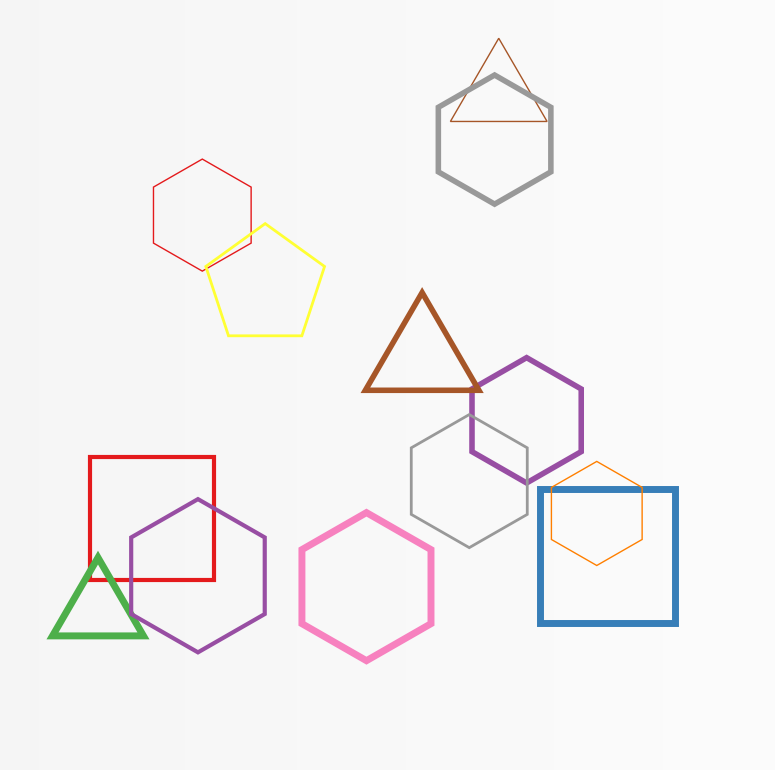[{"shape": "square", "thickness": 1.5, "radius": 0.4, "center": [0.196, 0.326]}, {"shape": "hexagon", "thickness": 0.5, "radius": 0.36, "center": [0.261, 0.721]}, {"shape": "square", "thickness": 2.5, "radius": 0.44, "center": [0.784, 0.278]}, {"shape": "triangle", "thickness": 2.5, "radius": 0.34, "center": [0.126, 0.208]}, {"shape": "hexagon", "thickness": 2, "radius": 0.41, "center": [0.68, 0.454]}, {"shape": "hexagon", "thickness": 1.5, "radius": 0.5, "center": [0.255, 0.252]}, {"shape": "hexagon", "thickness": 0.5, "radius": 0.34, "center": [0.77, 0.333]}, {"shape": "pentagon", "thickness": 1, "radius": 0.4, "center": [0.342, 0.629]}, {"shape": "triangle", "thickness": 0.5, "radius": 0.36, "center": [0.644, 0.878]}, {"shape": "triangle", "thickness": 2, "radius": 0.42, "center": [0.545, 0.535]}, {"shape": "hexagon", "thickness": 2.5, "radius": 0.48, "center": [0.473, 0.238]}, {"shape": "hexagon", "thickness": 2, "radius": 0.42, "center": [0.638, 0.819]}, {"shape": "hexagon", "thickness": 1, "radius": 0.43, "center": [0.605, 0.375]}]